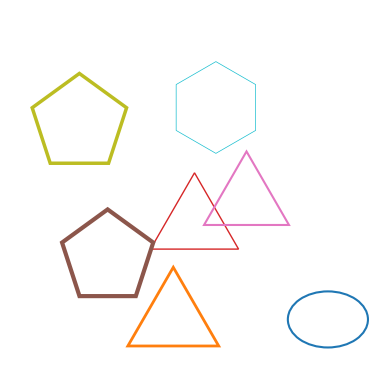[{"shape": "oval", "thickness": 1.5, "radius": 0.52, "center": [0.852, 0.17]}, {"shape": "triangle", "thickness": 2, "radius": 0.68, "center": [0.45, 0.169]}, {"shape": "triangle", "thickness": 1, "radius": 0.66, "center": [0.505, 0.419]}, {"shape": "pentagon", "thickness": 3, "radius": 0.62, "center": [0.28, 0.332]}, {"shape": "triangle", "thickness": 1.5, "radius": 0.64, "center": [0.64, 0.479]}, {"shape": "pentagon", "thickness": 2.5, "radius": 0.64, "center": [0.206, 0.68]}, {"shape": "hexagon", "thickness": 0.5, "radius": 0.6, "center": [0.561, 0.721]}]